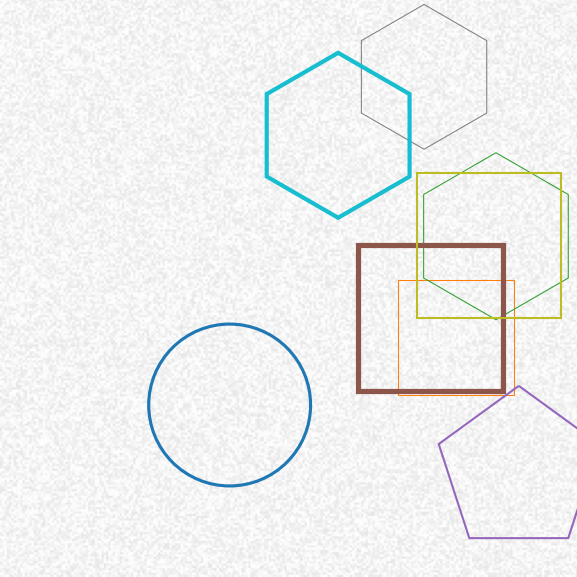[{"shape": "circle", "thickness": 1.5, "radius": 0.7, "center": [0.398, 0.298]}, {"shape": "square", "thickness": 0.5, "radius": 0.5, "center": [0.79, 0.415]}, {"shape": "hexagon", "thickness": 0.5, "radius": 0.72, "center": [0.859, 0.59]}, {"shape": "pentagon", "thickness": 1, "radius": 0.73, "center": [0.898, 0.185]}, {"shape": "square", "thickness": 2.5, "radius": 0.63, "center": [0.745, 0.449]}, {"shape": "hexagon", "thickness": 0.5, "radius": 0.63, "center": [0.734, 0.866]}, {"shape": "square", "thickness": 1, "radius": 0.63, "center": [0.847, 0.574]}, {"shape": "hexagon", "thickness": 2, "radius": 0.71, "center": [0.586, 0.765]}]